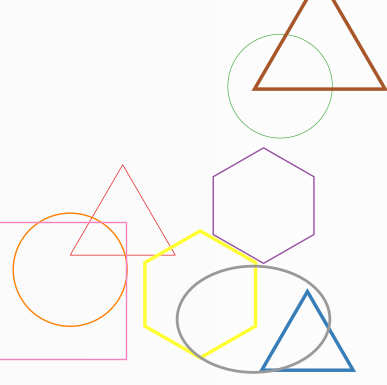[{"shape": "triangle", "thickness": 0.5, "radius": 0.78, "center": [0.317, 0.416]}, {"shape": "triangle", "thickness": 2.5, "radius": 0.68, "center": [0.793, 0.107]}, {"shape": "circle", "thickness": 0.5, "radius": 0.67, "center": [0.723, 0.776]}, {"shape": "hexagon", "thickness": 1, "radius": 0.75, "center": [0.68, 0.466]}, {"shape": "circle", "thickness": 1, "radius": 0.73, "center": [0.181, 0.299]}, {"shape": "hexagon", "thickness": 2.5, "radius": 0.82, "center": [0.517, 0.235]}, {"shape": "triangle", "thickness": 2.5, "radius": 0.97, "center": [0.825, 0.866]}, {"shape": "square", "thickness": 1, "radius": 0.89, "center": [0.146, 0.246]}, {"shape": "oval", "thickness": 2, "radius": 0.99, "center": [0.654, 0.171]}]